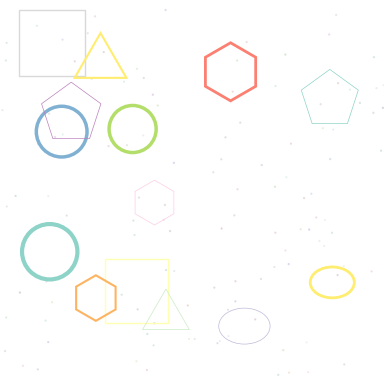[{"shape": "circle", "thickness": 3, "radius": 0.36, "center": [0.129, 0.346]}, {"shape": "pentagon", "thickness": 0.5, "radius": 0.39, "center": [0.857, 0.742]}, {"shape": "square", "thickness": 1, "radius": 0.41, "center": [0.354, 0.244]}, {"shape": "oval", "thickness": 0.5, "radius": 0.33, "center": [0.635, 0.153]}, {"shape": "hexagon", "thickness": 2, "radius": 0.38, "center": [0.599, 0.814]}, {"shape": "circle", "thickness": 2.5, "radius": 0.33, "center": [0.16, 0.658]}, {"shape": "hexagon", "thickness": 1.5, "radius": 0.3, "center": [0.249, 0.226]}, {"shape": "circle", "thickness": 2.5, "radius": 0.31, "center": [0.344, 0.665]}, {"shape": "hexagon", "thickness": 0.5, "radius": 0.29, "center": [0.401, 0.474]}, {"shape": "square", "thickness": 1, "radius": 0.43, "center": [0.136, 0.889]}, {"shape": "pentagon", "thickness": 0.5, "radius": 0.41, "center": [0.185, 0.705]}, {"shape": "triangle", "thickness": 0.5, "radius": 0.35, "center": [0.431, 0.179]}, {"shape": "triangle", "thickness": 1.5, "radius": 0.39, "center": [0.261, 0.837]}, {"shape": "oval", "thickness": 2, "radius": 0.29, "center": [0.863, 0.266]}]